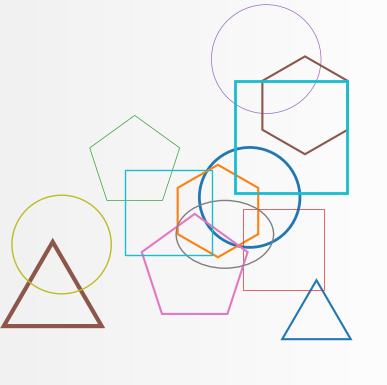[{"shape": "circle", "thickness": 2, "radius": 0.65, "center": [0.644, 0.487]}, {"shape": "triangle", "thickness": 1.5, "radius": 0.51, "center": [0.817, 0.17]}, {"shape": "hexagon", "thickness": 1.5, "radius": 0.6, "center": [0.562, 0.452]}, {"shape": "pentagon", "thickness": 0.5, "radius": 0.61, "center": [0.348, 0.578]}, {"shape": "square", "thickness": 0.5, "radius": 0.53, "center": [0.732, 0.352]}, {"shape": "circle", "thickness": 0.5, "radius": 0.71, "center": [0.687, 0.847]}, {"shape": "hexagon", "thickness": 1.5, "radius": 0.64, "center": [0.787, 0.726]}, {"shape": "triangle", "thickness": 3, "radius": 0.73, "center": [0.136, 0.226]}, {"shape": "pentagon", "thickness": 1.5, "radius": 0.72, "center": [0.502, 0.301]}, {"shape": "oval", "thickness": 1, "radius": 0.63, "center": [0.58, 0.391]}, {"shape": "circle", "thickness": 1, "radius": 0.64, "center": [0.159, 0.365]}, {"shape": "square", "thickness": 1, "radius": 0.56, "center": [0.435, 0.448]}, {"shape": "square", "thickness": 2, "radius": 0.72, "center": [0.75, 0.644]}]